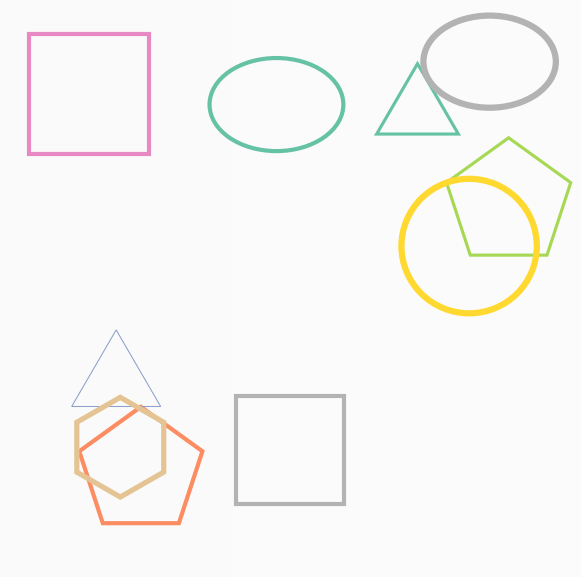[{"shape": "oval", "thickness": 2, "radius": 0.58, "center": [0.476, 0.818]}, {"shape": "triangle", "thickness": 1.5, "radius": 0.41, "center": [0.718, 0.808]}, {"shape": "pentagon", "thickness": 2, "radius": 0.56, "center": [0.242, 0.183]}, {"shape": "triangle", "thickness": 0.5, "radius": 0.44, "center": [0.2, 0.339]}, {"shape": "square", "thickness": 2, "radius": 0.52, "center": [0.154, 0.836]}, {"shape": "pentagon", "thickness": 1.5, "radius": 0.56, "center": [0.875, 0.648]}, {"shape": "circle", "thickness": 3, "radius": 0.58, "center": [0.807, 0.573]}, {"shape": "hexagon", "thickness": 2.5, "radius": 0.43, "center": [0.207, 0.225]}, {"shape": "oval", "thickness": 3, "radius": 0.57, "center": [0.842, 0.892]}, {"shape": "square", "thickness": 2, "radius": 0.46, "center": [0.499, 0.22]}]